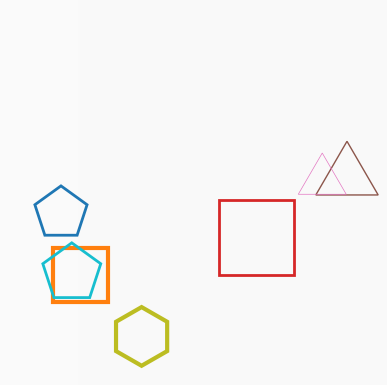[{"shape": "pentagon", "thickness": 2, "radius": 0.35, "center": [0.157, 0.446]}, {"shape": "square", "thickness": 3, "radius": 0.35, "center": [0.207, 0.285]}, {"shape": "square", "thickness": 2, "radius": 0.48, "center": [0.661, 0.383]}, {"shape": "triangle", "thickness": 1, "radius": 0.46, "center": [0.895, 0.54]}, {"shape": "triangle", "thickness": 0.5, "radius": 0.36, "center": [0.832, 0.531]}, {"shape": "hexagon", "thickness": 3, "radius": 0.38, "center": [0.365, 0.126]}, {"shape": "pentagon", "thickness": 2, "radius": 0.39, "center": [0.185, 0.291]}]